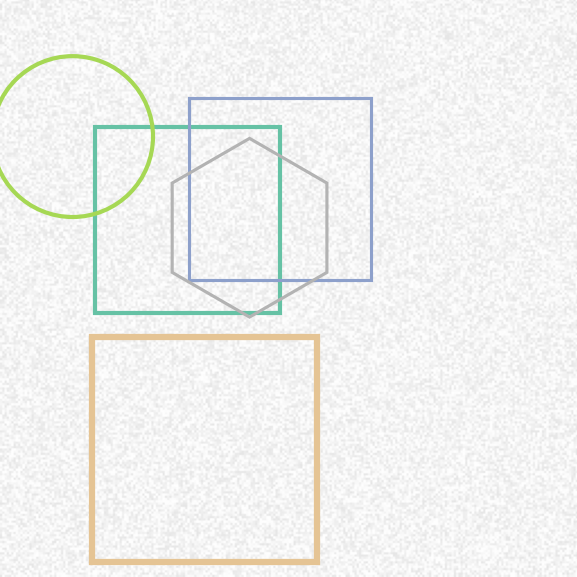[{"shape": "square", "thickness": 2, "radius": 0.8, "center": [0.324, 0.618]}, {"shape": "square", "thickness": 1.5, "radius": 0.79, "center": [0.485, 0.671]}, {"shape": "circle", "thickness": 2, "radius": 0.7, "center": [0.126, 0.763]}, {"shape": "square", "thickness": 3, "radius": 0.97, "center": [0.354, 0.221]}, {"shape": "hexagon", "thickness": 1.5, "radius": 0.77, "center": [0.432, 0.605]}]